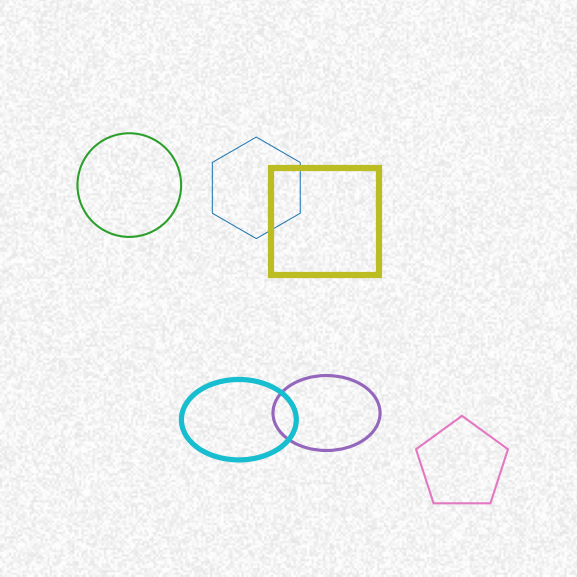[{"shape": "hexagon", "thickness": 0.5, "radius": 0.44, "center": [0.444, 0.674]}, {"shape": "circle", "thickness": 1, "radius": 0.45, "center": [0.224, 0.679]}, {"shape": "oval", "thickness": 1.5, "radius": 0.46, "center": [0.565, 0.284]}, {"shape": "pentagon", "thickness": 1, "radius": 0.42, "center": [0.8, 0.195]}, {"shape": "square", "thickness": 3, "radius": 0.47, "center": [0.563, 0.616]}, {"shape": "oval", "thickness": 2.5, "radius": 0.5, "center": [0.414, 0.272]}]